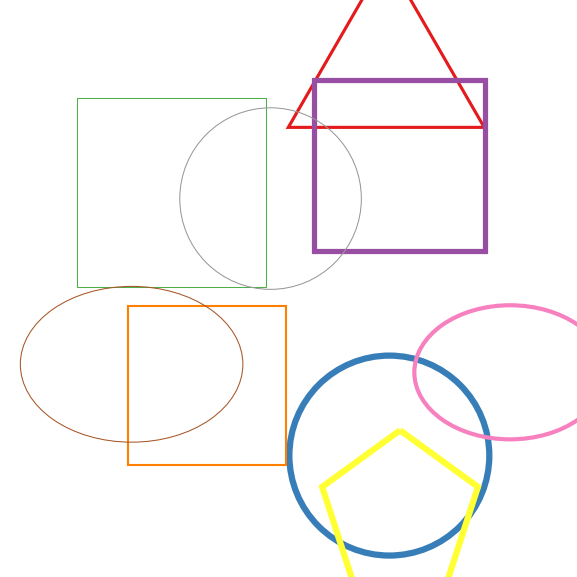[{"shape": "triangle", "thickness": 1.5, "radius": 0.98, "center": [0.669, 0.877]}, {"shape": "circle", "thickness": 3, "radius": 0.87, "center": [0.674, 0.21]}, {"shape": "square", "thickness": 0.5, "radius": 0.82, "center": [0.296, 0.666]}, {"shape": "square", "thickness": 2.5, "radius": 0.74, "center": [0.692, 0.712]}, {"shape": "square", "thickness": 1, "radius": 0.69, "center": [0.358, 0.331]}, {"shape": "pentagon", "thickness": 3, "radius": 0.71, "center": [0.693, 0.112]}, {"shape": "oval", "thickness": 0.5, "radius": 0.96, "center": [0.228, 0.368]}, {"shape": "oval", "thickness": 2, "radius": 0.83, "center": [0.883, 0.354]}, {"shape": "circle", "thickness": 0.5, "radius": 0.79, "center": [0.469, 0.655]}]